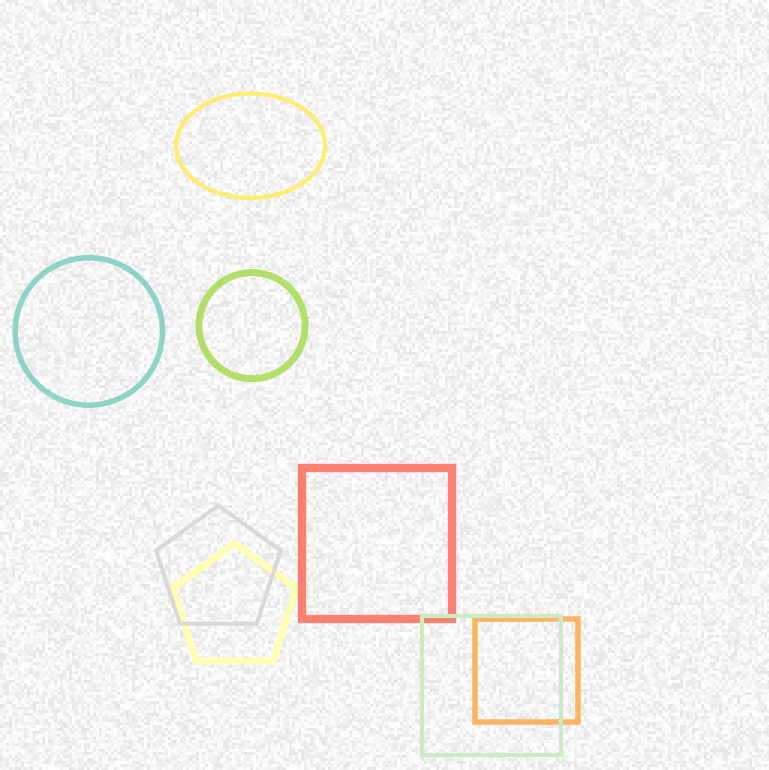[{"shape": "circle", "thickness": 2, "radius": 0.48, "center": [0.115, 0.57]}, {"shape": "pentagon", "thickness": 2.5, "radius": 0.42, "center": [0.305, 0.21]}, {"shape": "square", "thickness": 3, "radius": 0.49, "center": [0.49, 0.294]}, {"shape": "square", "thickness": 2, "radius": 0.33, "center": [0.684, 0.129]}, {"shape": "circle", "thickness": 2.5, "radius": 0.34, "center": [0.327, 0.577]}, {"shape": "pentagon", "thickness": 1.5, "radius": 0.42, "center": [0.284, 0.259]}, {"shape": "square", "thickness": 1.5, "radius": 0.45, "center": [0.638, 0.11]}, {"shape": "oval", "thickness": 1.5, "radius": 0.48, "center": [0.325, 0.811]}]